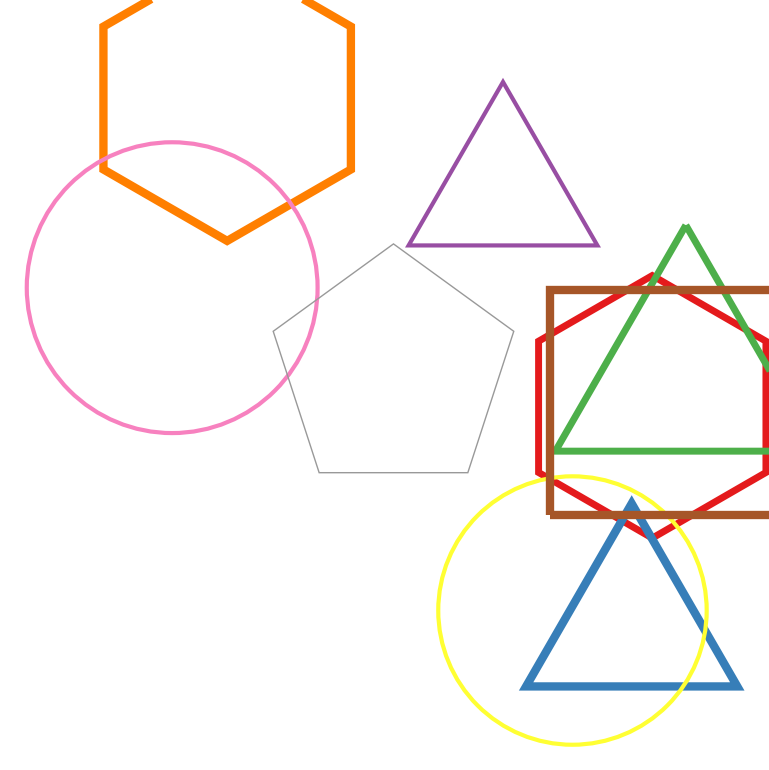[{"shape": "hexagon", "thickness": 2.5, "radius": 0.85, "center": [0.847, 0.472]}, {"shape": "triangle", "thickness": 3, "radius": 0.79, "center": [0.82, 0.188]}, {"shape": "triangle", "thickness": 2.5, "radius": 0.98, "center": [0.891, 0.512]}, {"shape": "triangle", "thickness": 1.5, "radius": 0.71, "center": [0.653, 0.752]}, {"shape": "hexagon", "thickness": 3, "radius": 0.93, "center": [0.295, 0.873]}, {"shape": "circle", "thickness": 1.5, "radius": 0.87, "center": [0.743, 0.207]}, {"shape": "square", "thickness": 3, "radius": 0.73, "center": [0.86, 0.477]}, {"shape": "circle", "thickness": 1.5, "radius": 0.94, "center": [0.224, 0.626]}, {"shape": "pentagon", "thickness": 0.5, "radius": 0.82, "center": [0.511, 0.519]}]